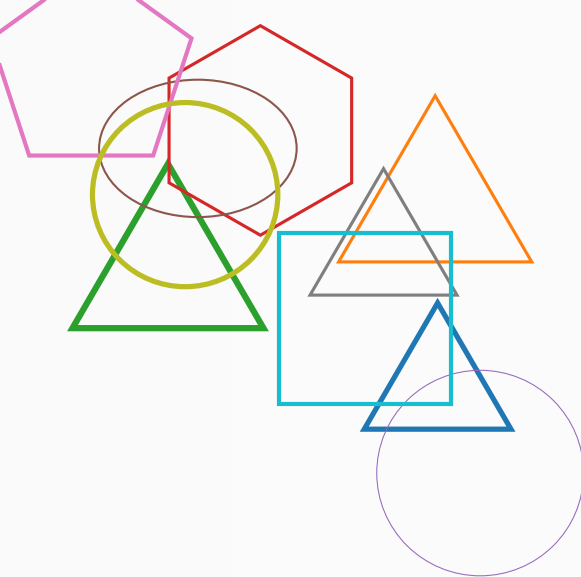[{"shape": "triangle", "thickness": 2.5, "radius": 0.73, "center": [0.753, 0.329]}, {"shape": "triangle", "thickness": 1.5, "radius": 0.96, "center": [0.749, 0.642]}, {"shape": "triangle", "thickness": 3, "radius": 0.95, "center": [0.289, 0.526]}, {"shape": "hexagon", "thickness": 1.5, "radius": 0.91, "center": [0.448, 0.773]}, {"shape": "circle", "thickness": 0.5, "radius": 0.89, "center": [0.826, 0.18]}, {"shape": "oval", "thickness": 1, "radius": 0.85, "center": [0.34, 0.742]}, {"shape": "pentagon", "thickness": 2, "radius": 0.91, "center": [0.157, 0.877]}, {"shape": "triangle", "thickness": 1.5, "radius": 0.73, "center": [0.66, 0.561]}, {"shape": "circle", "thickness": 2.5, "radius": 0.8, "center": [0.319, 0.662]}, {"shape": "square", "thickness": 2, "radius": 0.74, "center": [0.627, 0.448]}]